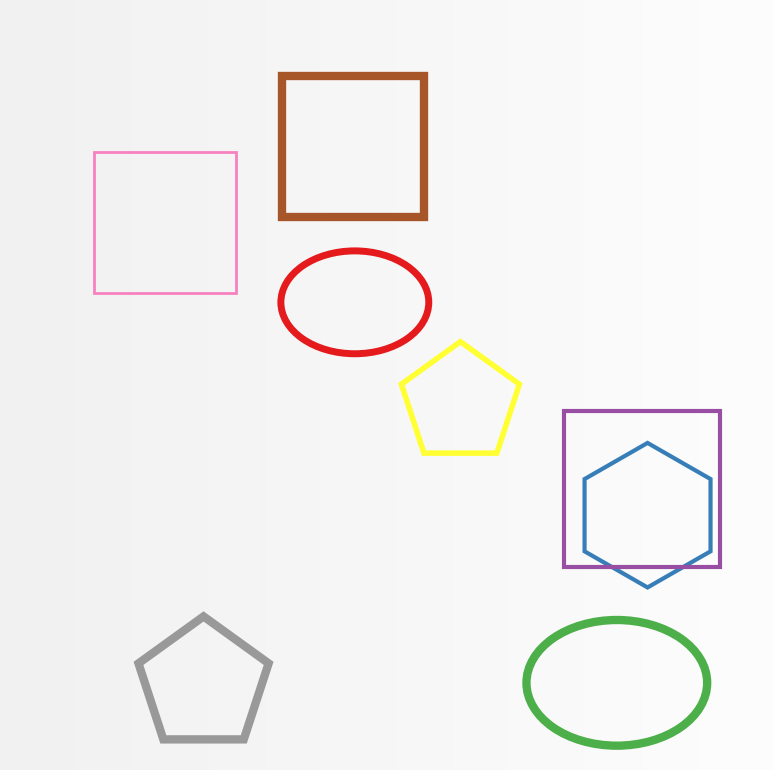[{"shape": "oval", "thickness": 2.5, "radius": 0.48, "center": [0.458, 0.607]}, {"shape": "hexagon", "thickness": 1.5, "radius": 0.47, "center": [0.836, 0.331]}, {"shape": "oval", "thickness": 3, "radius": 0.58, "center": [0.796, 0.113]}, {"shape": "square", "thickness": 1.5, "radius": 0.51, "center": [0.828, 0.365]}, {"shape": "pentagon", "thickness": 2, "radius": 0.4, "center": [0.594, 0.476]}, {"shape": "square", "thickness": 3, "radius": 0.46, "center": [0.456, 0.81]}, {"shape": "square", "thickness": 1, "radius": 0.46, "center": [0.213, 0.711]}, {"shape": "pentagon", "thickness": 3, "radius": 0.44, "center": [0.263, 0.111]}]